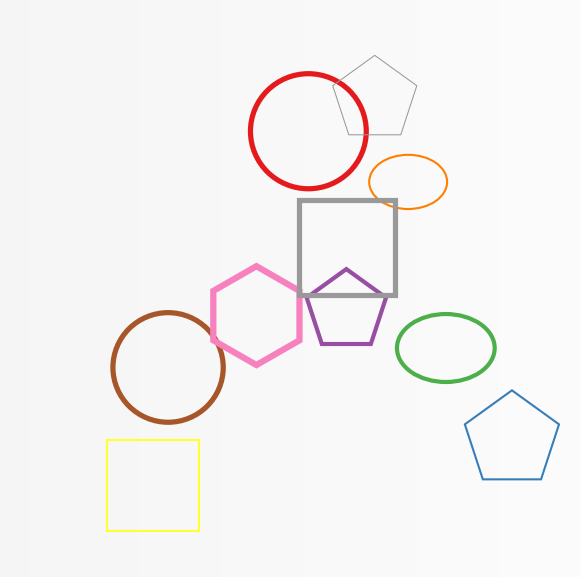[{"shape": "circle", "thickness": 2.5, "radius": 0.5, "center": [0.531, 0.772]}, {"shape": "pentagon", "thickness": 1, "radius": 0.43, "center": [0.881, 0.238]}, {"shape": "oval", "thickness": 2, "radius": 0.42, "center": [0.767, 0.396]}, {"shape": "pentagon", "thickness": 2, "radius": 0.36, "center": [0.596, 0.461]}, {"shape": "oval", "thickness": 1, "radius": 0.34, "center": [0.702, 0.684]}, {"shape": "square", "thickness": 1, "radius": 0.4, "center": [0.263, 0.158]}, {"shape": "circle", "thickness": 2.5, "radius": 0.47, "center": [0.289, 0.363]}, {"shape": "hexagon", "thickness": 3, "radius": 0.43, "center": [0.441, 0.453]}, {"shape": "pentagon", "thickness": 0.5, "radius": 0.38, "center": [0.645, 0.827]}, {"shape": "square", "thickness": 2.5, "radius": 0.41, "center": [0.596, 0.571]}]